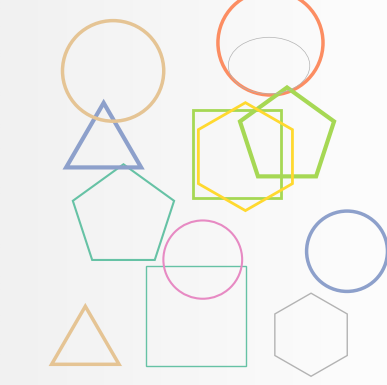[{"shape": "pentagon", "thickness": 1.5, "radius": 0.69, "center": [0.319, 0.436]}, {"shape": "square", "thickness": 1, "radius": 0.65, "center": [0.506, 0.179]}, {"shape": "circle", "thickness": 2.5, "radius": 0.68, "center": [0.698, 0.889]}, {"shape": "circle", "thickness": 2.5, "radius": 0.52, "center": [0.896, 0.347]}, {"shape": "triangle", "thickness": 3, "radius": 0.56, "center": [0.267, 0.621]}, {"shape": "circle", "thickness": 1.5, "radius": 0.51, "center": [0.523, 0.326]}, {"shape": "pentagon", "thickness": 3, "radius": 0.64, "center": [0.741, 0.645]}, {"shape": "square", "thickness": 2, "radius": 0.57, "center": [0.612, 0.599]}, {"shape": "hexagon", "thickness": 2, "radius": 0.7, "center": [0.633, 0.593]}, {"shape": "triangle", "thickness": 2.5, "radius": 0.5, "center": [0.22, 0.104]}, {"shape": "circle", "thickness": 2.5, "radius": 0.65, "center": [0.292, 0.816]}, {"shape": "oval", "thickness": 0.5, "radius": 0.53, "center": [0.694, 0.83]}, {"shape": "hexagon", "thickness": 1, "radius": 0.54, "center": [0.803, 0.131]}]